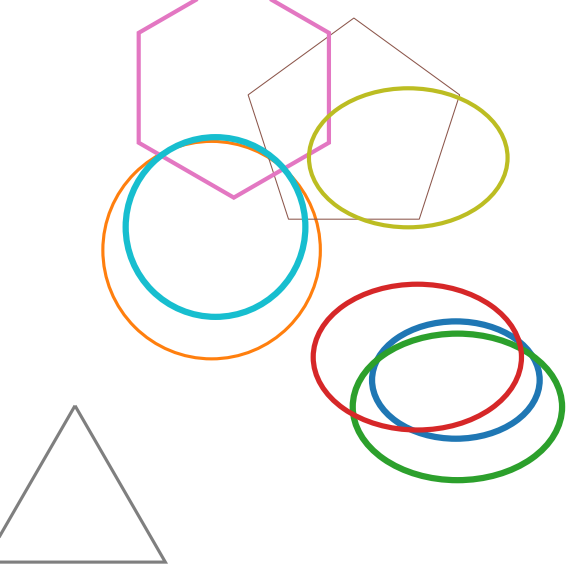[{"shape": "oval", "thickness": 3, "radius": 0.73, "center": [0.789, 0.341]}, {"shape": "circle", "thickness": 1.5, "radius": 0.94, "center": [0.366, 0.566]}, {"shape": "oval", "thickness": 3, "radius": 0.91, "center": [0.792, 0.295]}, {"shape": "oval", "thickness": 2.5, "radius": 0.9, "center": [0.723, 0.381]}, {"shape": "pentagon", "thickness": 0.5, "radius": 0.96, "center": [0.613, 0.775]}, {"shape": "hexagon", "thickness": 2, "radius": 0.95, "center": [0.405, 0.847]}, {"shape": "triangle", "thickness": 1.5, "radius": 0.9, "center": [0.13, 0.116]}, {"shape": "oval", "thickness": 2, "radius": 0.86, "center": [0.707, 0.726]}, {"shape": "circle", "thickness": 3, "radius": 0.78, "center": [0.373, 0.606]}]